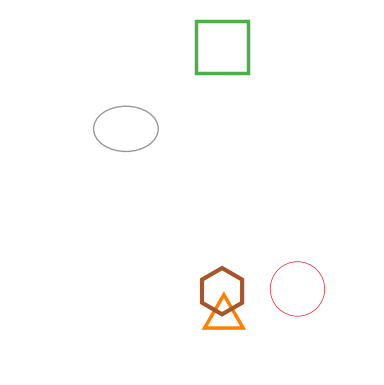[{"shape": "circle", "thickness": 0.5, "radius": 0.35, "center": [0.773, 0.25]}, {"shape": "square", "thickness": 2.5, "radius": 0.34, "center": [0.576, 0.878]}, {"shape": "triangle", "thickness": 2.5, "radius": 0.29, "center": [0.581, 0.177]}, {"shape": "hexagon", "thickness": 3, "radius": 0.3, "center": [0.577, 0.244]}, {"shape": "oval", "thickness": 1, "radius": 0.42, "center": [0.327, 0.665]}]